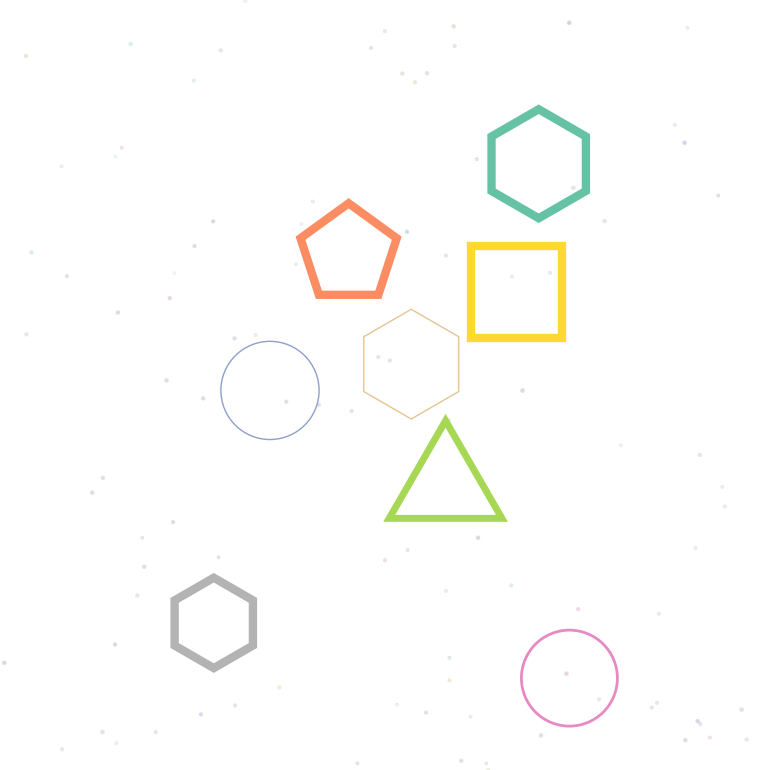[{"shape": "hexagon", "thickness": 3, "radius": 0.35, "center": [0.7, 0.787]}, {"shape": "pentagon", "thickness": 3, "radius": 0.33, "center": [0.453, 0.67]}, {"shape": "circle", "thickness": 0.5, "radius": 0.32, "center": [0.351, 0.493]}, {"shape": "circle", "thickness": 1, "radius": 0.31, "center": [0.739, 0.119]}, {"shape": "triangle", "thickness": 2.5, "radius": 0.42, "center": [0.579, 0.369]}, {"shape": "square", "thickness": 3, "radius": 0.3, "center": [0.671, 0.621]}, {"shape": "hexagon", "thickness": 0.5, "radius": 0.36, "center": [0.534, 0.527]}, {"shape": "hexagon", "thickness": 3, "radius": 0.29, "center": [0.278, 0.191]}]